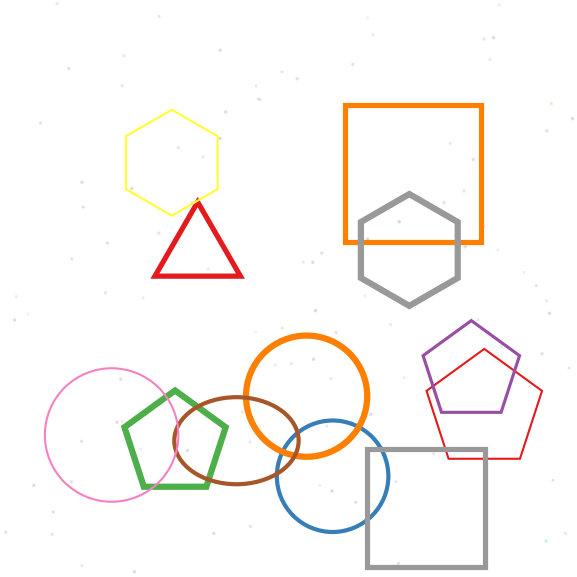[{"shape": "triangle", "thickness": 2.5, "radius": 0.43, "center": [0.342, 0.564]}, {"shape": "pentagon", "thickness": 1, "radius": 0.53, "center": [0.839, 0.29]}, {"shape": "circle", "thickness": 2, "radius": 0.48, "center": [0.576, 0.174]}, {"shape": "pentagon", "thickness": 3, "radius": 0.46, "center": [0.303, 0.231]}, {"shape": "pentagon", "thickness": 1.5, "radius": 0.44, "center": [0.816, 0.356]}, {"shape": "circle", "thickness": 3, "radius": 0.52, "center": [0.531, 0.313]}, {"shape": "square", "thickness": 2.5, "radius": 0.59, "center": [0.715, 0.699]}, {"shape": "hexagon", "thickness": 1, "radius": 0.46, "center": [0.297, 0.717]}, {"shape": "oval", "thickness": 2, "radius": 0.54, "center": [0.409, 0.236]}, {"shape": "circle", "thickness": 1, "radius": 0.58, "center": [0.193, 0.246]}, {"shape": "hexagon", "thickness": 3, "radius": 0.48, "center": [0.709, 0.566]}, {"shape": "square", "thickness": 2.5, "radius": 0.51, "center": [0.738, 0.12]}]